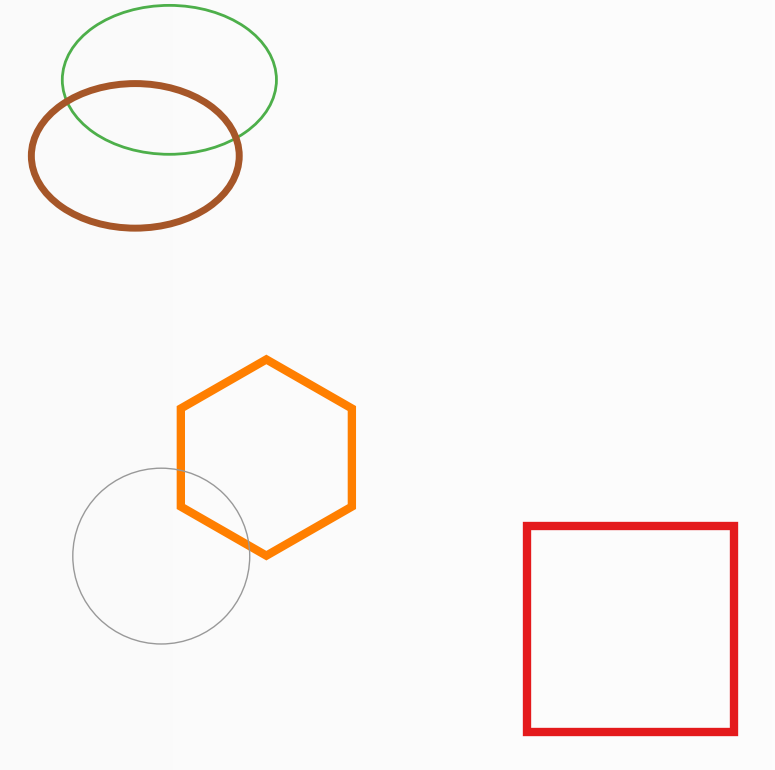[{"shape": "square", "thickness": 3, "radius": 0.67, "center": [0.814, 0.183]}, {"shape": "oval", "thickness": 1, "radius": 0.69, "center": [0.219, 0.896]}, {"shape": "hexagon", "thickness": 3, "radius": 0.64, "center": [0.344, 0.406]}, {"shape": "oval", "thickness": 2.5, "radius": 0.67, "center": [0.175, 0.798]}, {"shape": "circle", "thickness": 0.5, "radius": 0.57, "center": [0.208, 0.278]}]